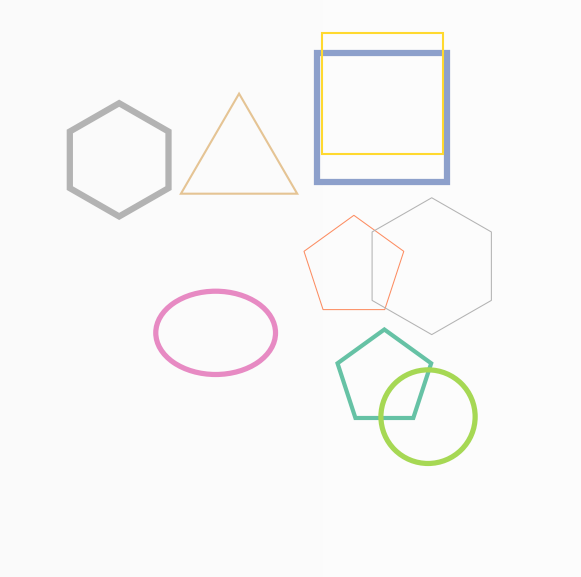[{"shape": "pentagon", "thickness": 2, "radius": 0.42, "center": [0.661, 0.344]}, {"shape": "pentagon", "thickness": 0.5, "radius": 0.45, "center": [0.609, 0.536]}, {"shape": "square", "thickness": 3, "radius": 0.56, "center": [0.657, 0.796]}, {"shape": "oval", "thickness": 2.5, "radius": 0.52, "center": [0.371, 0.423]}, {"shape": "circle", "thickness": 2.5, "radius": 0.41, "center": [0.736, 0.278]}, {"shape": "square", "thickness": 1, "radius": 0.52, "center": [0.657, 0.837]}, {"shape": "triangle", "thickness": 1, "radius": 0.58, "center": [0.411, 0.721]}, {"shape": "hexagon", "thickness": 3, "radius": 0.49, "center": [0.205, 0.722]}, {"shape": "hexagon", "thickness": 0.5, "radius": 0.59, "center": [0.743, 0.538]}]